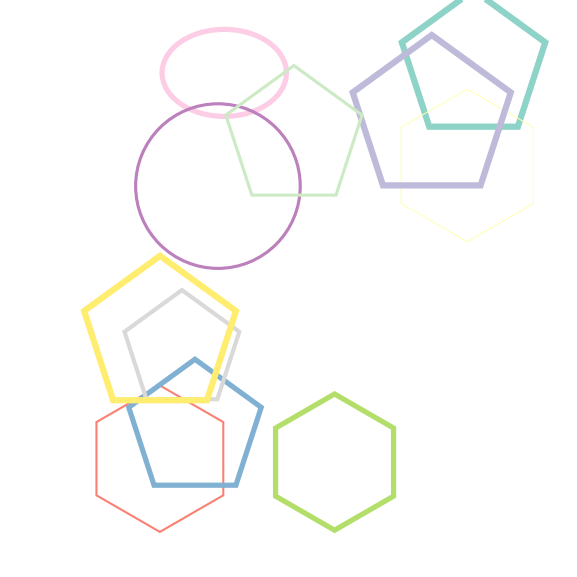[{"shape": "pentagon", "thickness": 3, "radius": 0.65, "center": [0.82, 0.885]}, {"shape": "hexagon", "thickness": 0.5, "radius": 0.66, "center": [0.809, 0.713]}, {"shape": "pentagon", "thickness": 3, "radius": 0.72, "center": [0.748, 0.795]}, {"shape": "hexagon", "thickness": 1, "radius": 0.63, "center": [0.277, 0.205]}, {"shape": "pentagon", "thickness": 2.5, "radius": 0.6, "center": [0.338, 0.256]}, {"shape": "hexagon", "thickness": 2.5, "radius": 0.59, "center": [0.579, 0.199]}, {"shape": "oval", "thickness": 2.5, "radius": 0.54, "center": [0.388, 0.873]}, {"shape": "pentagon", "thickness": 2, "radius": 0.52, "center": [0.315, 0.392]}, {"shape": "circle", "thickness": 1.5, "radius": 0.71, "center": [0.377, 0.677]}, {"shape": "pentagon", "thickness": 1.5, "radius": 0.62, "center": [0.509, 0.762]}, {"shape": "pentagon", "thickness": 3, "radius": 0.69, "center": [0.277, 0.418]}]